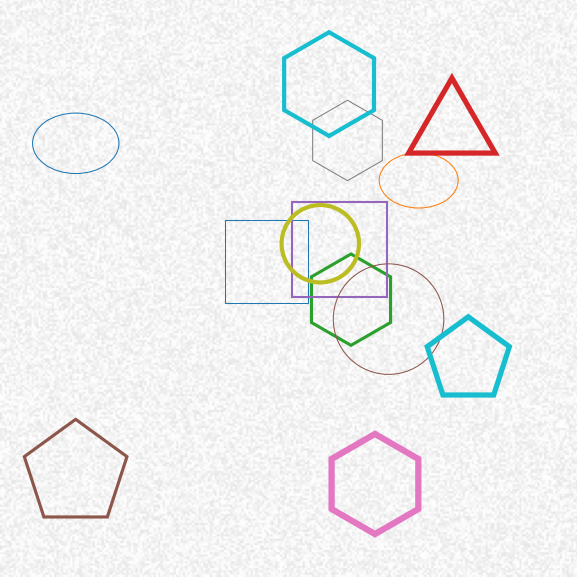[{"shape": "square", "thickness": 0.5, "radius": 0.36, "center": [0.461, 0.547]}, {"shape": "oval", "thickness": 0.5, "radius": 0.37, "center": [0.131, 0.751]}, {"shape": "oval", "thickness": 0.5, "radius": 0.34, "center": [0.725, 0.687]}, {"shape": "hexagon", "thickness": 1.5, "radius": 0.4, "center": [0.608, 0.48]}, {"shape": "triangle", "thickness": 2.5, "radius": 0.43, "center": [0.783, 0.777]}, {"shape": "square", "thickness": 1, "radius": 0.41, "center": [0.588, 0.567]}, {"shape": "pentagon", "thickness": 1.5, "radius": 0.47, "center": [0.131, 0.18]}, {"shape": "circle", "thickness": 0.5, "radius": 0.48, "center": [0.673, 0.447]}, {"shape": "hexagon", "thickness": 3, "radius": 0.43, "center": [0.649, 0.161]}, {"shape": "hexagon", "thickness": 0.5, "radius": 0.35, "center": [0.602, 0.756]}, {"shape": "circle", "thickness": 2, "radius": 0.34, "center": [0.555, 0.577]}, {"shape": "pentagon", "thickness": 2.5, "radius": 0.37, "center": [0.811, 0.376]}, {"shape": "hexagon", "thickness": 2, "radius": 0.45, "center": [0.57, 0.854]}]